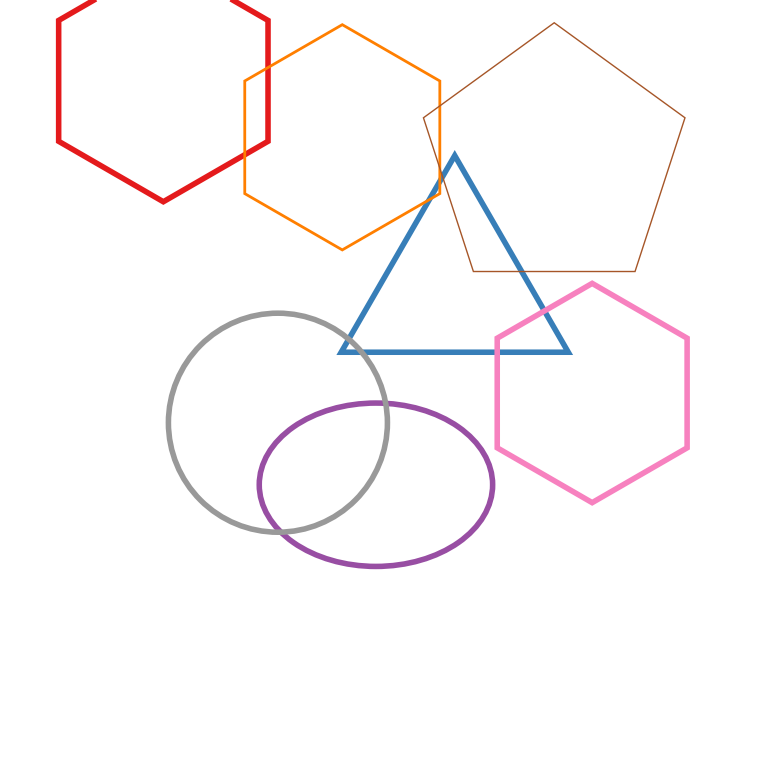[{"shape": "hexagon", "thickness": 2, "radius": 0.78, "center": [0.212, 0.895]}, {"shape": "triangle", "thickness": 2, "radius": 0.85, "center": [0.591, 0.628]}, {"shape": "oval", "thickness": 2, "radius": 0.76, "center": [0.488, 0.37]}, {"shape": "hexagon", "thickness": 1, "radius": 0.73, "center": [0.445, 0.822]}, {"shape": "pentagon", "thickness": 0.5, "radius": 0.89, "center": [0.72, 0.792]}, {"shape": "hexagon", "thickness": 2, "radius": 0.71, "center": [0.769, 0.49]}, {"shape": "circle", "thickness": 2, "radius": 0.71, "center": [0.361, 0.451]}]